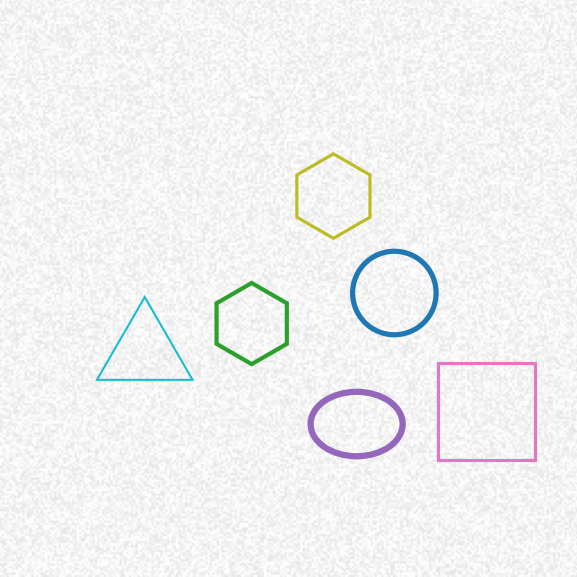[{"shape": "circle", "thickness": 2.5, "radius": 0.36, "center": [0.683, 0.492]}, {"shape": "hexagon", "thickness": 2, "radius": 0.35, "center": [0.436, 0.439]}, {"shape": "oval", "thickness": 3, "radius": 0.4, "center": [0.618, 0.265]}, {"shape": "square", "thickness": 1.5, "radius": 0.42, "center": [0.843, 0.286]}, {"shape": "hexagon", "thickness": 1.5, "radius": 0.37, "center": [0.577, 0.66]}, {"shape": "triangle", "thickness": 1, "radius": 0.48, "center": [0.251, 0.389]}]